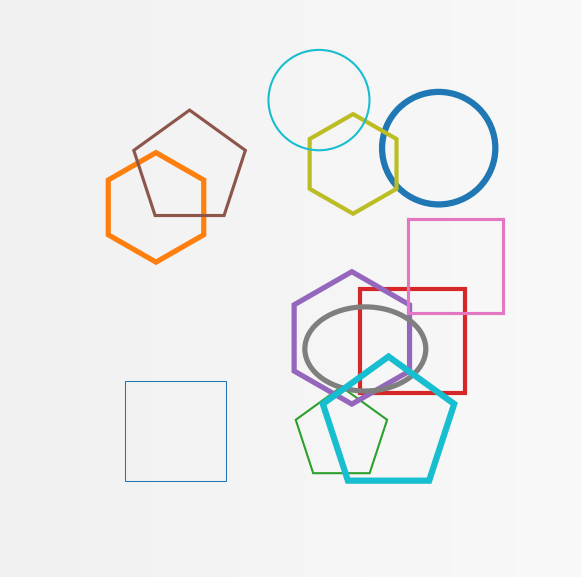[{"shape": "circle", "thickness": 3, "radius": 0.49, "center": [0.755, 0.743]}, {"shape": "square", "thickness": 0.5, "radius": 0.43, "center": [0.302, 0.253]}, {"shape": "hexagon", "thickness": 2.5, "radius": 0.47, "center": [0.268, 0.64]}, {"shape": "pentagon", "thickness": 1, "radius": 0.41, "center": [0.587, 0.247]}, {"shape": "square", "thickness": 2, "radius": 0.45, "center": [0.71, 0.409]}, {"shape": "hexagon", "thickness": 2.5, "radius": 0.57, "center": [0.605, 0.414]}, {"shape": "pentagon", "thickness": 1.5, "radius": 0.5, "center": [0.326, 0.708]}, {"shape": "square", "thickness": 1.5, "radius": 0.41, "center": [0.783, 0.539]}, {"shape": "oval", "thickness": 2.5, "radius": 0.52, "center": [0.629, 0.395]}, {"shape": "hexagon", "thickness": 2, "radius": 0.43, "center": [0.607, 0.715]}, {"shape": "circle", "thickness": 1, "radius": 0.43, "center": [0.549, 0.826]}, {"shape": "pentagon", "thickness": 3, "radius": 0.59, "center": [0.668, 0.263]}]